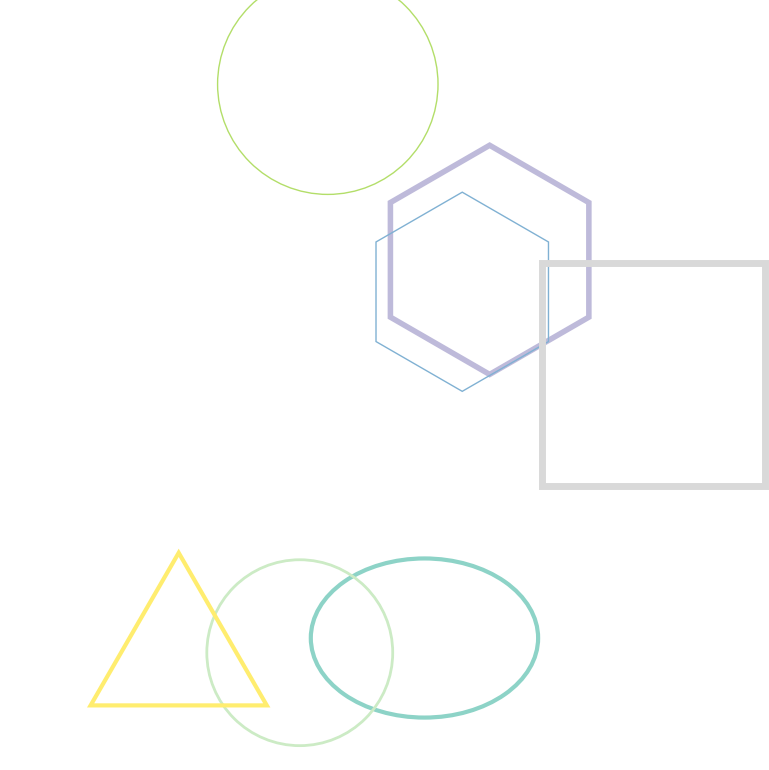[{"shape": "oval", "thickness": 1.5, "radius": 0.74, "center": [0.551, 0.171]}, {"shape": "hexagon", "thickness": 2, "radius": 0.74, "center": [0.636, 0.663]}, {"shape": "hexagon", "thickness": 0.5, "radius": 0.65, "center": [0.6, 0.621]}, {"shape": "circle", "thickness": 0.5, "radius": 0.72, "center": [0.426, 0.891]}, {"shape": "square", "thickness": 2.5, "radius": 0.73, "center": [0.849, 0.513]}, {"shape": "circle", "thickness": 1, "radius": 0.6, "center": [0.389, 0.152]}, {"shape": "triangle", "thickness": 1.5, "radius": 0.66, "center": [0.232, 0.15]}]